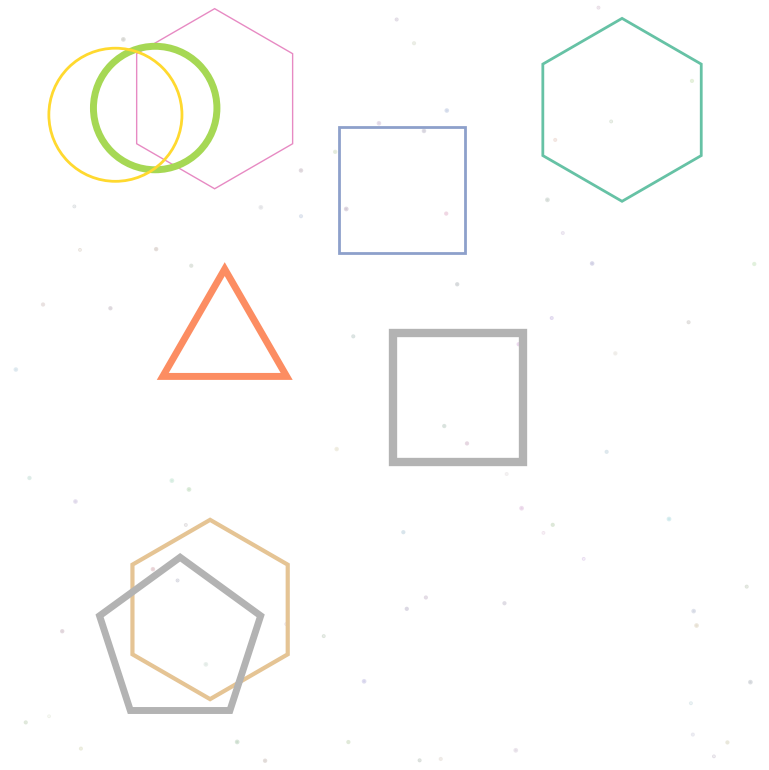[{"shape": "hexagon", "thickness": 1, "radius": 0.59, "center": [0.808, 0.857]}, {"shape": "triangle", "thickness": 2.5, "radius": 0.46, "center": [0.292, 0.558]}, {"shape": "square", "thickness": 1, "radius": 0.41, "center": [0.522, 0.753]}, {"shape": "hexagon", "thickness": 0.5, "radius": 0.58, "center": [0.279, 0.872]}, {"shape": "circle", "thickness": 2.5, "radius": 0.4, "center": [0.202, 0.86]}, {"shape": "circle", "thickness": 1, "radius": 0.43, "center": [0.15, 0.851]}, {"shape": "hexagon", "thickness": 1.5, "radius": 0.58, "center": [0.273, 0.208]}, {"shape": "square", "thickness": 3, "radius": 0.42, "center": [0.595, 0.484]}, {"shape": "pentagon", "thickness": 2.5, "radius": 0.55, "center": [0.234, 0.166]}]